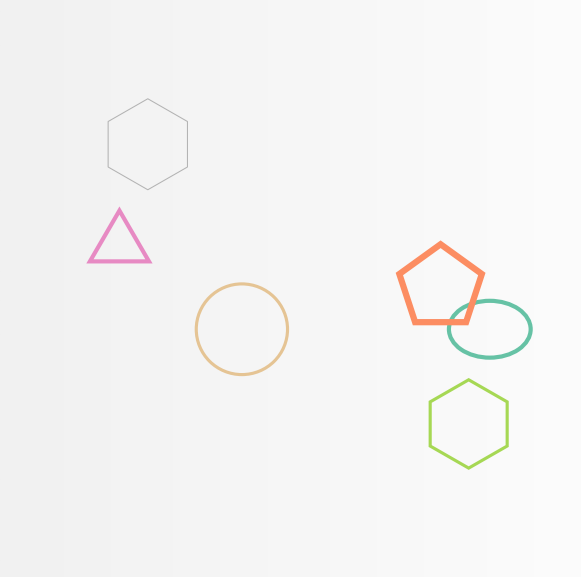[{"shape": "oval", "thickness": 2, "radius": 0.35, "center": [0.843, 0.429]}, {"shape": "pentagon", "thickness": 3, "radius": 0.37, "center": [0.758, 0.502]}, {"shape": "triangle", "thickness": 2, "radius": 0.29, "center": [0.205, 0.576]}, {"shape": "hexagon", "thickness": 1.5, "radius": 0.38, "center": [0.806, 0.265]}, {"shape": "circle", "thickness": 1.5, "radius": 0.39, "center": [0.416, 0.429]}, {"shape": "hexagon", "thickness": 0.5, "radius": 0.39, "center": [0.254, 0.749]}]